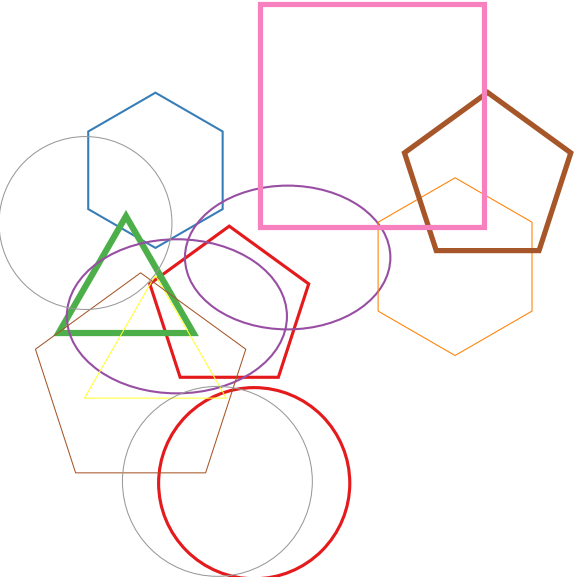[{"shape": "pentagon", "thickness": 1.5, "radius": 0.72, "center": [0.397, 0.463]}, {"shape": "circle", "thickness": 1.5, "radius": 0.83, "center": [0.44, 0.162]}, {"shape": "hexagon", "thickness": 1, "radius": 0.67, "center": [0.269, 0.704]}, {"shape": "triangle", "thickness": 3, "radius": 0.67, "center": [0.218, 0.49]}, {"shape": "oval", "thickness": 1, "radius": 0.95, "center": [0.306, 0.451]}, {"shape": "oval", "thickness": 1, "radius": 0.89, "center": [0.498, 0.553]}, {"shape": "hexagon", "thickness": 0.5, "radius": 0.77, "center": [0.788, 0.537]}, {"shape": "triangle", "thickness": 0.5, "radius": 0.71, "center": [0.269, 0.381]}, {"shape": "pentagon", "thickness": 0.5, "radius": 0.96, "center": [0.243, 0.335]}, {"shape": "pentagon", "thickness": 2.5, "radius": 0.76, "center": [0.844, 0.688]}, {"shape": "square", "thickness": 2.5, "radius": 0.97, "center": [0.644, 0.799]}, {"shape": "circle", "thickness": 0.5, "radius": 0.75, "center": [0.148, 0.613]}, {"shape": "circle", "thickness": 0.5, "radius": 0.82, "center": [0.376, 0.166]}]